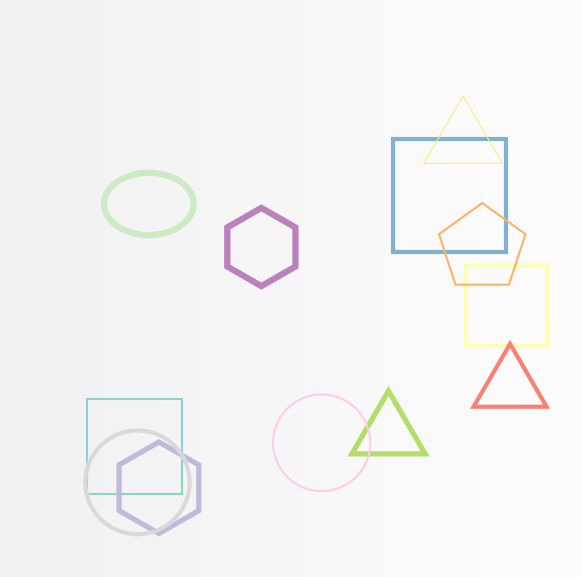[{"shape": "square", "thickness": 1, "radius": 0.41, "center": [0.231, 0.226]}, {"shape": "square", "thickness": 2, "radius": 0.35, "center": [0.871, 0.47]}, {"shape": "hexagon", "thickness": 2.5, "radius": 0.4, "center": [0.273, 0.155]}, {"shape": "triangle", "thickness": 2, "radius": 0.36, "center": [0.878, 0.331]}, {"shape": "square", "thickness": 2, "radius": 0.49, "center": [0.773, 0.661]}, {"shape": "pentagon", "thickness": 1, "radius": 0.39, "center": [0.83, 0.569]}, {"shape": "triangle", "thickness": 2.5, "radius": 0.36, "center": [0.668, 0.25]}, {"shape": "circle", "thickness": 1, "radius": 0.42, "center": [0.553, 0.232]}, {"shape": "circle", "thickness": 2, "radius": 0.45, "center": [0.236, 0.164]}, {"shape": "hexagon", "thickness": 3, "radius": 0.34, "center": [0.45, 0.571]}, {"shape": "oval", "thickness": 3, "radius": 0.39, "center": [0.256, 0.646]}, {"shape": "triangle", "thickness": 0.5, "radius": 0.39, "center": [0.797, 0.755]}]